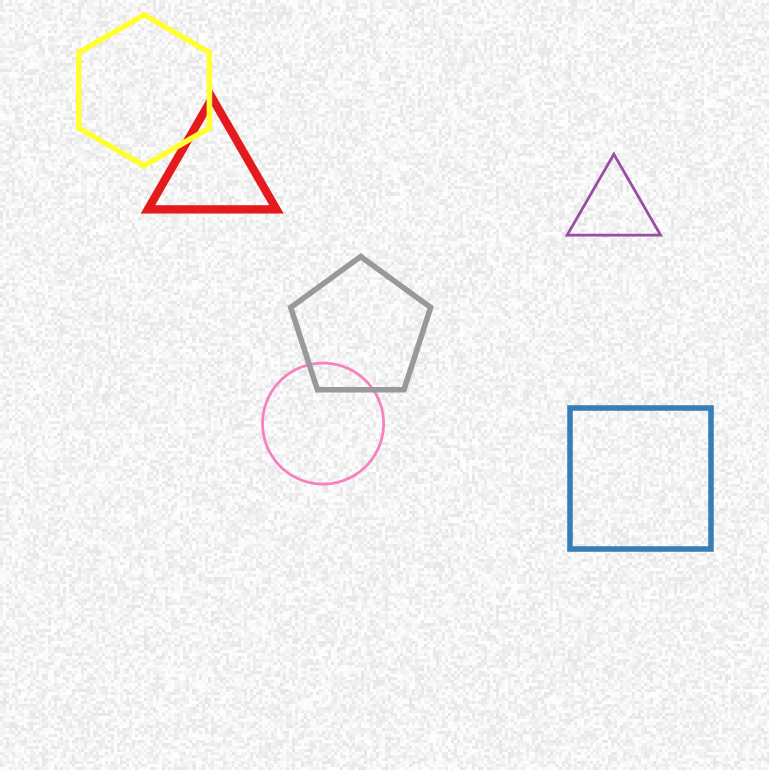[{"shape": "triangle", "thickness": 3, "radius": 0.48, "center": [0.276, 0.776]}, {"shape": "square", "thickness": 2, "radius": 0.46, "center": [0.832, 0.378]}, {"shape": "triangle", "thickness": 1, "radius": 0.35, "center": [0.797, 0.73]}, {"shape": "hexagon", "thickness": 2, "radius": 0.49, "center": [0.187, 0.883]}, {"shape": "circle", "thickness": 1, "radius": 0.39, "center": [0.42, 0.45]}, {"shape": "pentagon", "thickness": 2, "radius": 0.48, "center": [0.468, 0.571]}]